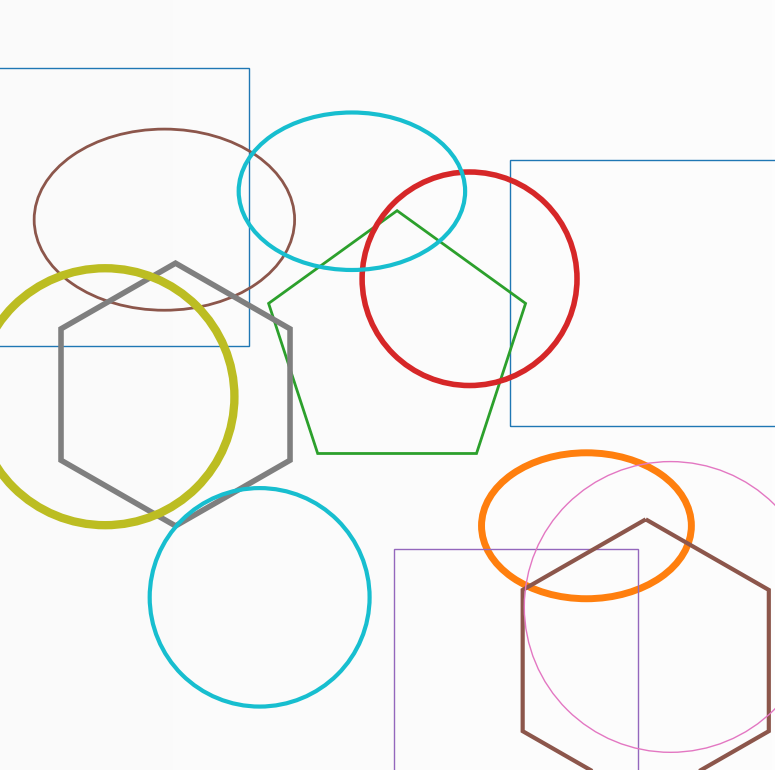[{"shape": "square", "thickness": 0.5, "radius": 0.87, "center": [0.831, 0.62]}, {"shape": "square", "thickness": 0.5, "radius": 0.9, "center": [0.141, 0.732]}, {"shape": "oval", "thickness": 2.5, "radius": 0.68, "center": [0.757, 0.317]}, {"shape": "pentagon", "thickness": 1, "radius": 0.87, "center": [0.512, 0.552]}, {"shape": "circle", "thickness": 2, "radius": 0.69, "center": [0.606, 0.638]}, {"shape": "square", "thickness": 0.5, "radius": 0.79, "center": [0.666, 0.129]}, {"shape": "hexagon", "thickness": 1.5, "radius": 0.92, "center": [0.833, 0.142]}, {"shape": "oval", "thickness": 1, "radius": 0.84, "center": [0.212, 0.715]}, {"shape": "circle", "thickness": 0.5, "radius": 0.94, "center": [0.865, 0.212]}, {"shape": "hexagon", "thickness": 2, "radius": 0.85, "center": [0.226, 0.488]}, {"shape": "circle", "thickness": 3, "radius": 0.83, "center": [0.136, 0.485]}, {"shape": "oval", "thickness": 1.5, "radius": 0.73, "center": [0.454, 0.752]}, {"shape": "circle", "thickness": 1.5, "radius": 0.71, "center": [0.335, 0.224]}]